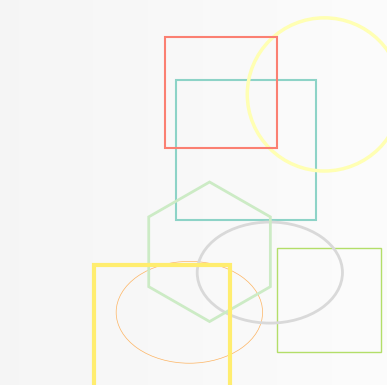[{"shape": "square", "thickness": 1.5, "radius": 0.91, "center": [0.635, 0.61]}, {"shape": "circle", "thickness": 2.5, "radius": 0.99, "center": [0.837, 0.755]}, {"shape": "square", "thickness": 1.5, "radius": 0.72, "center": [0.57, 0.76]}, {"shape": "oval", "thickness": 0.5, "radius": 0.94, "center": [0.489, 0.189]}, {"shape": "square", "thickness": 1, "radius": 0.67, "center": [0.848, 0.221]}, {"shape": "oval", "thickness": 2, "radius": 0.94, "center": [0.696, 0.292]}, {"shape": "hexagon", "thickness": 2, "radius": 0.91, "center": [0.541, 0.346]}, {"shape": "square", "thickness": 3, "radius": 0.88, "center": [0.418, 0.137]}]